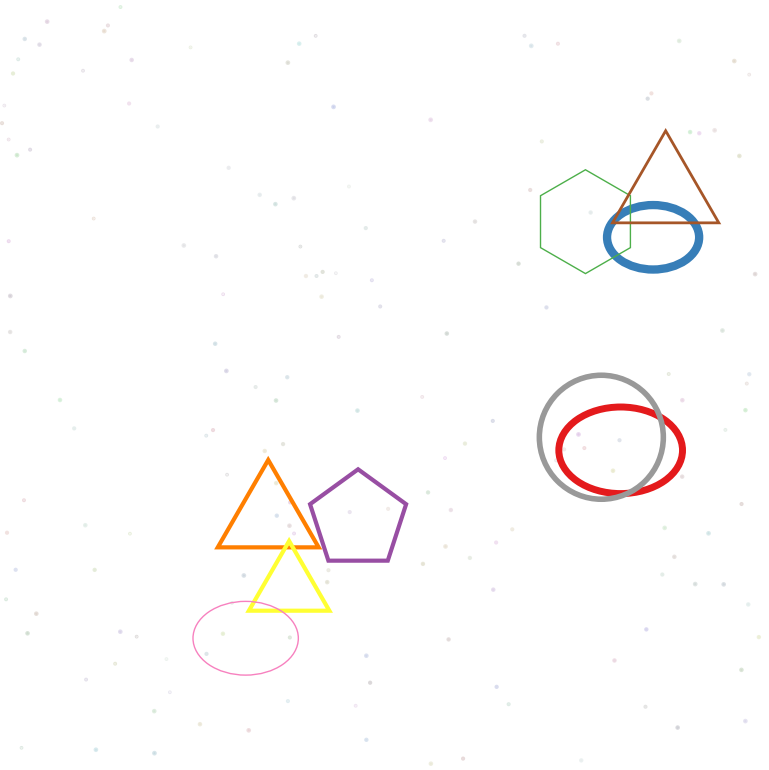[{"shape": "oval", "thickness": 2.5, "radius": 0.4, "center": [0.806, 0.415]}, {"shape": "oval", "thickness": 3, "radius": 0.3, "center": [0.848, 0.692]}, {"shape": "hexagon", "thickness": 0.5, "radius": 0.34, "center": [0.76, 0.712]}, {"shape": "pentagon", "thickness": 1.5, "radius": 0.33, "center": [0.465, 0.325]}, {"shape": "triangle", "thickness": 1.5, "radius": 0.38, "center": [0.348, 0.327]}, {"shape": "triangle", "thickness": 1.5, "radius": 0.3, "center": [0.375, 0.237]}, {"shape": "triangle", "thickness": 1, "radius": 0.4, "center": [0.865, 0.75]}, {"shape": "oval", "thickness": 0.5, "radius": 0.34, "center": [0.319, 0.171]}, {"shape": "circle", "thickness": 2, "radius": 0.4, "center": [0.781, 0.432]}]